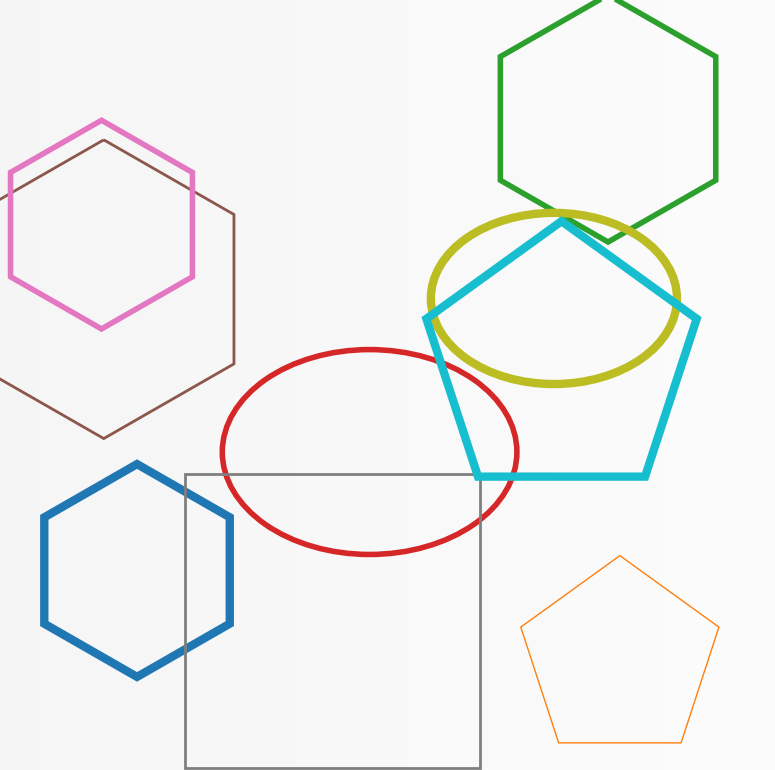[{"shape": "hexagon", "thickness": 3, "radius": 0.69, "center": [0.177, 0.259]}, {"shape": "pentagon", "thickness": 0.5, "radius": 0.67, "center": [0.8, 0.144]}, {"shape": "hexagon", "thickness": 2, "radius": 0.8, "center": [0.785, 0.846]}, {"shape": "oval", "thickness": 2, "radius": 0.95, "center": [0.477, 0.413]}, {"shape": "hexagon", "thickness": 1, "radius": 0.97, "center": [0.134, 0.624]}, {"shape": "hexagon", "thickness": 2, "radius": 0.68, "center": [0.131, 0.708]}, {"shape": "square", "thickness": 1, "radius": 0.95, "center": [0.429, 0.194]}, {"shape": "oval", "thickness": 3, "radius": 0.79, "center": [0.715, 0.612]}, {"shape": "pentagon", "thickness": 3, "radius": 0.92, "center": [0.725, 0.529]}]